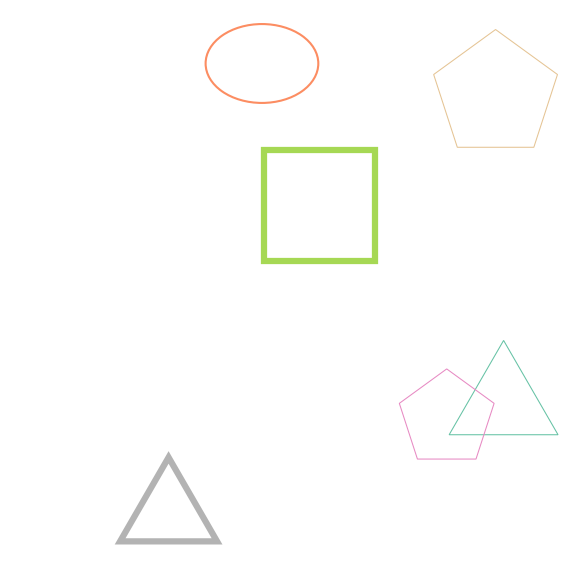[{"shape": "triangle", "thickness": 0.5, "radius": 0.54, "center": [0.872, 0.301]}, {"shape": "oval", "thickness": 1, "radius": 0.49, "center": [0.454, 0.889]}, {"shape": "pentagon", "thickness": 0.5, "radius": 0.43, "center": [0.774, 0.274]}, {"shape": "square", "thickness": 3, "radius": 0.48, "center": [0.553, 0.644]}, {"shape": "pentagon", "thickness": 0.5, "radius": 0.56, "center": [0.858, 0.835]}, {"shape": "triangle", "thickness": 3, "radius": 0.48, "center": [0.292, 0.11]}]